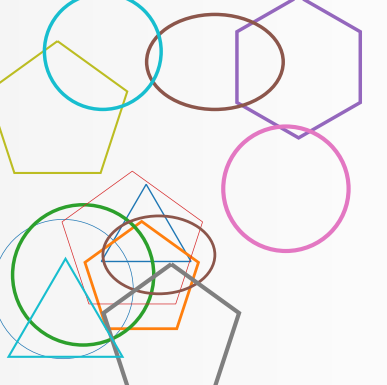[{"shape": "triangle", "thickness": 1, "radius": 0.67, "center": [0.377, 0.388]}, {"shape": "circle", "thickness": 0.5, "radius": 0.9, "center": [0.163, 0.249]}, {"shape": "pentagon", "thickness": 2, "radius": 0.77, "center": [0.366, 0.271]}, {"shape": "circle", "thickness": 2.5, "radius": 0.91, "center": [0.215, 0.286]}, {"shape": "pentagon", "thickness": 0.5, "radius": 0.95, "center": [0.341, 0.365]}, {"shape": "hexagon", "thickness": 2.5, "radius": 0.92, "center": [0.771, 0.826]}, {"shape": "oval", "thickness": 2.5, "radius": 0.88, "center": [0.555, 0.839]}, {"shape": "oval", "thickness": 2, "radius": 0.72, "center": [0.41, 0.338]}, {"shape": "circle", "thickness": 3, "radius": 0.81, "center": [0.738, 0.51]}, {"shape": "pentagon", "thickness": 3, "radius": 0.92, "center": [0.442, 0.13]}, {"shape": "pentagon", "thickness": 1.5, "radius": 0.95, "center": [0.148, 0.704]}, {"shape": "circle", "thickness": 2.5, "radius": 0.75, "center": [0.265, 0.866]}, {"shape": "triangle", "thickness": 1.5, "radius": 0.85, "center": [0.169, 0.158]}]